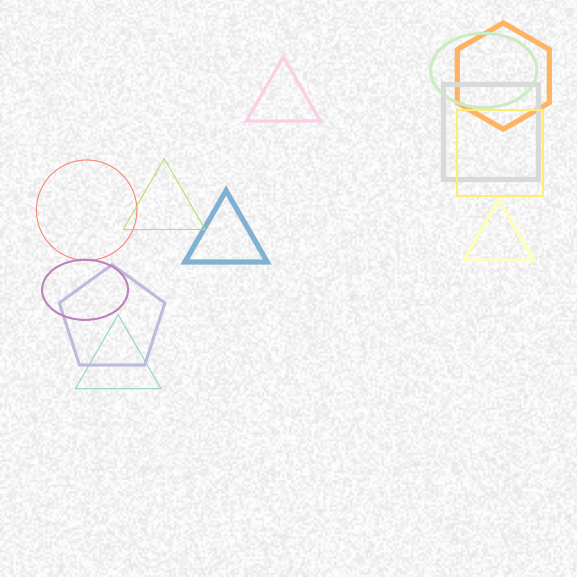[{"shape": "triangle", "thickness": 0.5, "radius": 0.43, "center": [0.205, 0.369]}, {"shape": "triangle", "thickness": 1.5, "radius": 0.35, "center": [0.863, 0.583]}, {"shape": "pentagon", "thickness": 1.5, "radius": 0.48, "center": [0.194, 0.445]}, {"shape": "circle", "thickness": 0.5, "radius": 0.43, "center": [0.15, 0.635]}, {"shape": "triangle", "thickness": 2.5, "radius": 0.41, "center": [0.392, 0.587]}, {"shape": "hexagon", "thickness": 2.5, "radius": 0.46, "center": [0.872, 0.867]}, {"shape": "triangle", "thickness": 0.5, "radius": 0.41, "center": [0.284, 0.643]}, {"shape": "triangle", "thickness": 1.5, "radius": 0.37, "center": [0.491, 0.827]}, {"shape": "square", "thickness": 2.5, "radius": 0.41, "center": [0.849, 0.772]}, {"shape": "oval", "thickness": 1, "radius": 0.37, "center": [0.147, 0.497]}, {"shape": "oval", "thickness": 1.5, "radius": 0.46, "center": [0.838, 0.877]}, {"shape": "square", "thickness": 1, "radius": 0.37, "center": [0.866, 0.735]}]